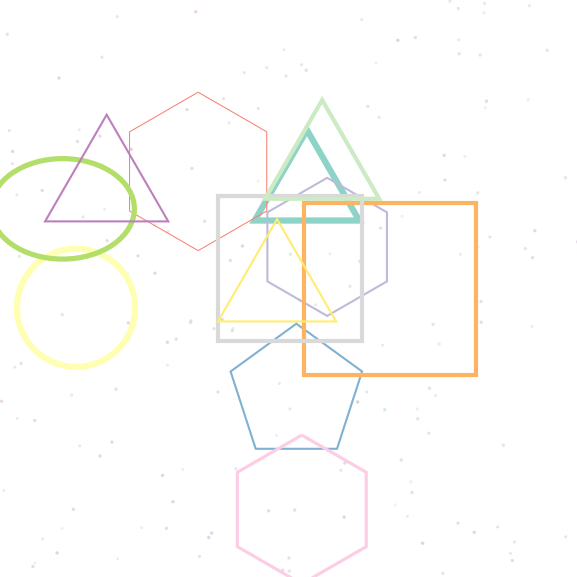[{"shape": "triangle", "thickness": 3, "radius": 0.52, "center": [0.532, 0.67]}, {"shape": "circle", "thickness": 3, "radius": 0.51, "center": [0.132, 0.466]}, {"shape": "hexagon", "thickness": 1, "radius": 0.6, "center": [0.567, 0.572]}, {"shape": "hexagon", "thickness": 0.5, "radius": 0.69, "center": [0.343, 0.702]}, {"shape": "pentagon", "thickness": 1, "radius": 0.6, "center": [0.513, 0.319]}, {"shape": "square", "thickness": 2, "radius": 0.74, "center": [0.675, 0.498]}, {"shape": "oval", "thickness": 2.5, "radius": 0.62, "center": [0.108, 0.637]}, {"shape": "hexagon", "thickness": 1.5, "radius": 0.64, "center": [0.523, 0.117]}, {"shape": "square", "thickness": 2, "radius": 0.63, "center": [0.502, 0.534]}, {"shape": "triangle", "thickness": 1, "radius": 0.62, "center": [0.185, 0.677]}, {"shape": "triangle", "thickness": 2, "radius": 0.57, "center": [0.558, 0.712]}, {"shape": "triangle", "thickness": 1, "radius": 0.59, "center": [0.48, 0.502]}]